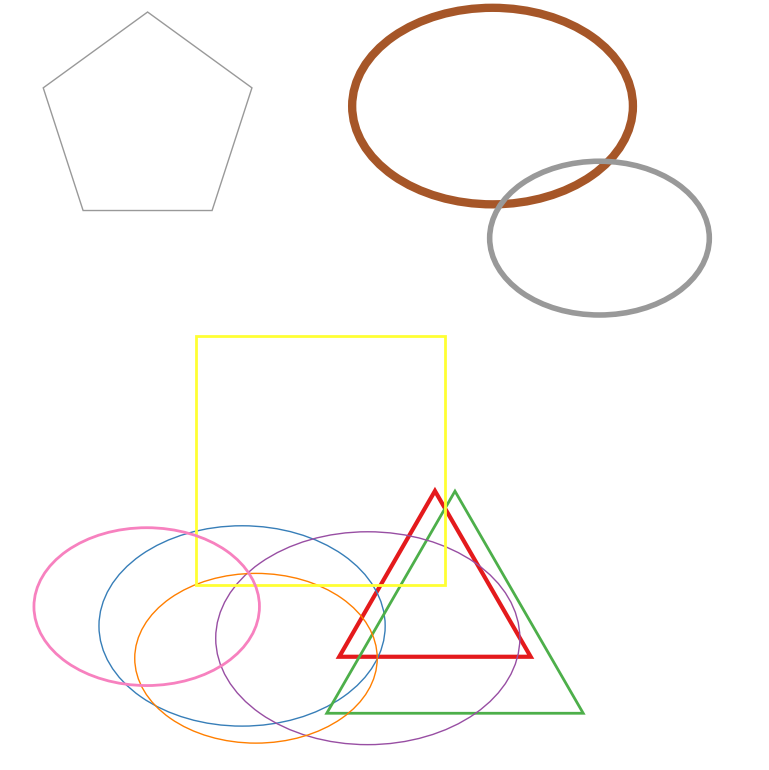[{"shape": "triangle", "thickness": 1.5, "radius": 0.72, "center": [0.565, 0.219]}, {"shape": "oval", "thickness": 0.5, "radius": 0.93, "center": [0.314, 0.187]}, {"shape": "triangle", "thickness": 1, "radius": 0.96, "center": [0.591, 0.17]}, {"shape": "oval", "thickness": 0.5, "radius": 0.99, "center": [0.478, 0.171]}, {"shape": "oval", "thickness": 0.5, "radius": 0.79, "center": [0.332, 0.145]}, {"shape": "square", "thickness": 1, "radius": 0.81, "center": [0.416, 0.402]}, {"shape": "oval", "thickness": 3, "radius": 0.91, "center": [0.64, 0.862]}, {"shape": "oval", "thickness": 1, "radius": 0.73, "center": [0.191, 0.212]}, {"shape": "oval", "thickness": 2, "radius": 0.71, "center": [0.779, 0.691]}, {"shape": "pentagon", "thickness": 0.5, "radius": 0.71, "center": [0.192, 0.842]}]